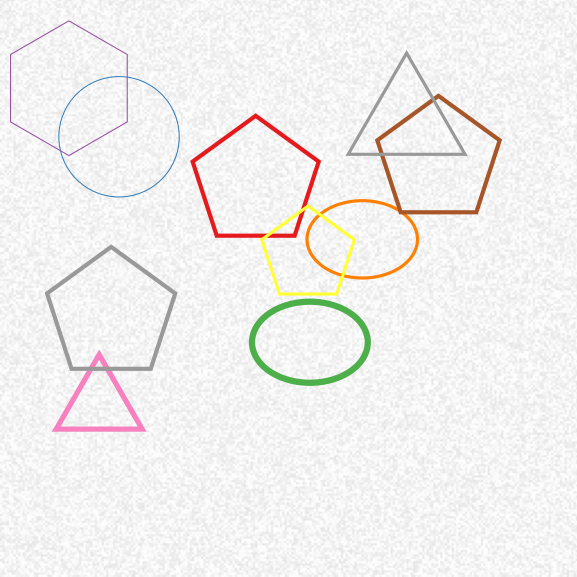[{"shape": "pentagon", "thickness": 2, "radius": 0.57, "center": [0.443, 0.684]}, {"shape": "circle", "thickness": 0.5, "radius": 0.52, "center": [0.206, 0.762]}, {"shape": "oval", "thickness": 3, "radius": 0.5, "center": [0.537, 0.407]}, {"shape": "hexagon", "thickness": 0.5, "radius": 0.58, "center": [0.119, 0.846]}, {"shape": "oval", "thickness": 1.5, "radius": 0.48, "center": [0.627, 0.585]}, {"shape": "pentagon", "thickness": 1.5, "radius": 0.42, "center": [0.534, 0.558]}, {"shape": "pentagon", "thickness": 2, "radius": 0.56, "center": [0.759, 0.722]}, {"shape": "triangle", "thickness": 2.5, "radius": 0.43, "center": [0.172, 0.299]}, {"shape": "pentagon", "thickness": 2, "radius": 0.58, "center": [0.192, 0.455]}, {"shape": "triangle", "thickness": 1.5, "radius": 0.58, "center": [0.704, 0.79]}]